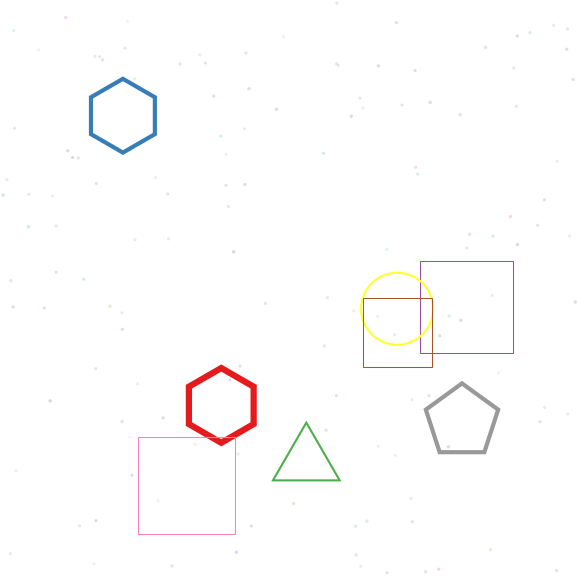[{"shape": "hexagon", "thickness": 3, "radius": 0.32, "center": [0.383, 0.297]}, {"shape": "hexagon", "thickness": 2, "radius": 0.32, "center": [0.213, 0.799]}, {"shape": "triangle", "thickness": 1, "radius": 0.33, "center": [0.53, 0.201]}, {"shape": "square", "thickness": 0.5, "radius": 0.4, "center": [0.808, 0.467]}, {"shape": "circle", "thickness": 1, "radius": 0.31, "center": [0.688, 0.464]}, {"shape": "square", "thickness": 0.5, "radius": 0.3, "center": [0.688, 0.423]}, {"shape": "square", "thickness": 0.5, "radius": 0.42, "center": [0.323, 0.159]}, {"shape": "pentagon", "thickness": 2, "radius": 0.33, "center": [0.8, 0.269]}]